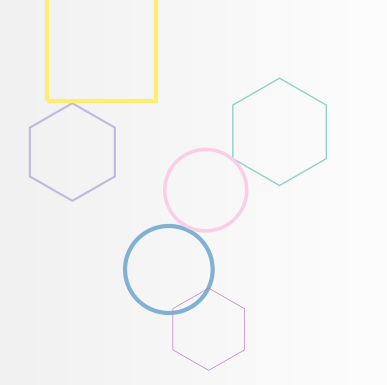[{"shape": "hexagon", "thickness": 1, "radius": 0.7, "center": [0.721, 0.658]}, {"shape": "hexagon", "thickness": 1.5, "radius": 0.63, "center": [0.187, 0.605]}, {"shape": "circle", "thickness": 3, "radius": 0.57, "center": [0.436, 0.3]}, {"shape": "circle", "thickness": 2.5, "radius": 0.53, "center": [0.531, 0.506]}, {"shape": "hexagon", "thickness": 0.5, "radius": 0.53, "center": [0.539, 0.145]}, {"shape": "square", "thickness": 3, "radius": 0.7, "center": [0.261, 0.879]}]